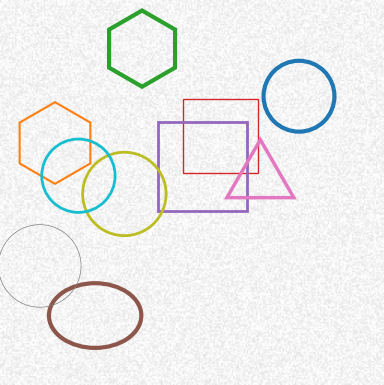[{"shape": "circle", "thickness": 3, "radius": 0.46, "center": [0.777, 0.75]}, {"shape": "hexagon", "thickness": 1.5, "radius": 0.53, "center": [0.143, 0.629]}, {"shape": "hexagon", "thickness": 3, "radius": 0.49, "center": [0.369, 0.874]}, {"shape": "square", "thickness": 1, "radius": 0.49, "center": [0.572, 0.647]}, {"shape": "square", "thickness": 2, "radius": 0.58, "center": [0.525, 0.568]}, {"shape": "oval", "thickness": 3, "radius": 0.6, "center": [0.247, 0.18]}, {"shape": "triangle", "thickness": 2.5, "radius": 0.5, "center": [0.676, 0.537]}, {"shape": "circle", "thickness": 0.5, "radius": 0.54, "center": [0.103, 0.309]}, {"shape": "circle", "thickness": 2, "radius": 0.54, "center": [0.323, 0.496]}, {"shape": "circle", "thickness": 2, "radius": 0.48, "center": [0.204, 0.544]}]